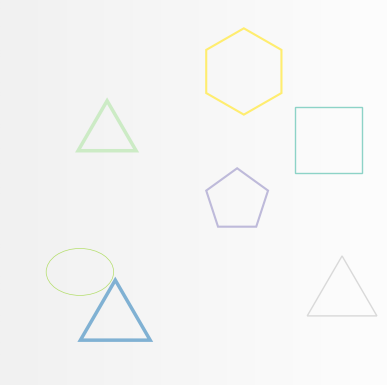[{"shape": "square", "thickness": 1, "radius": 0.43, "center": [0.848, 0.636]}, {"shape": "pentagon", "thickness": 1.5, "radius": 0.42, "center": [0.612, 0.479]}, {"shape": "triangle", "thickness": 2.5, "radius": 0.52, "center": [0.298, 0.168]}, {"shape": "oval", "thickness": 0.5, "radius": 0.44, "center": [0.206, 0.294]}, {"shape": "triangle", "thickness": 1, "radius": 0.52, "center": [0.883, 0.231]}, {"shape": "triangle", "thickness": 2.5, "radius": 0.43, "center": [0.276, 0.652]}, {"shape": "hexagon", "thickness": 1.5, "radius": 0.56, "center": [0.629, 0.814]}]